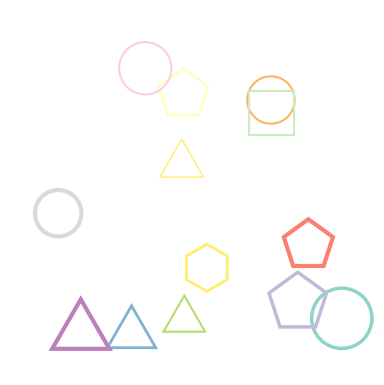[{"shape": "circle", "thickness": 2.5, "radius": 0.39, "center": [0.888, 0.173]}, {"shape": "pentagon", "thickness": 1.5, "radius": 0.34, "center": [0.476, 0.755]}, {"shape": "pentagon", "thickness": 2.5, "radius": 0.39, "center": [0.773, 0.214]}, {"shape": "pentagon", "thickness": 3, "radius": 0.34, "center": [0.801, 0.363]}, {"shape": "triangle", "thickness": 2, "radius": 0.36, "center": [0.342, 0.133]}, {"shape": "circle", "thickness": 1.5, "radius": 0.31, "center": [0.704, 0.74]}, {"shape": "triangle", "thickness": 1.5, "radius": 0.31, "center": [0.479, 0.17]}, {"shape": "circle", "thickness": 1.5, "radius": 0.34, "center": [0.377, 0.823]}, {"shape": "circle", "thickness": 3, "radius": 0.3, "center": [0.151, 0.446]}, {"shape": "triangle", "thickness": 3, "radius": 0.43, "center": [0.21, 0.137]}, {"shape": "square", "thickness": 1.5, "radius": 0.29, "center": [0.705, 0.706]}, {"shape": "triangle", "thickness": 1, "radius": 0.33, "center": [0.472, 0.573]}, {"shape": "hexagon", "thickness": 2, "radius": 0.31, "center": [0.537, 0.304]}]